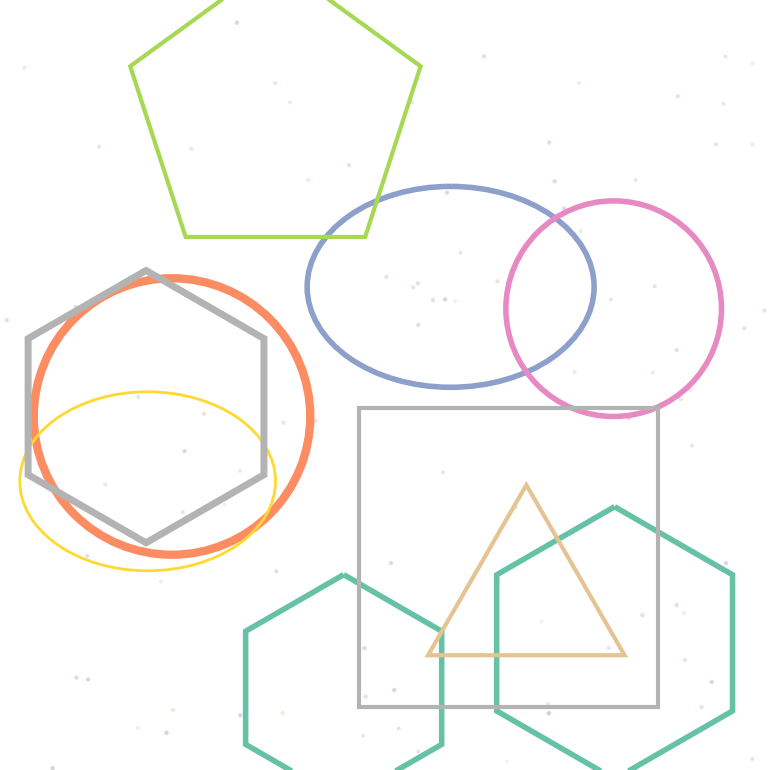[{"shape": "hexagon", "thickness": 2, "radius": 0.88, "center": [0.798, 0.165]}, {"shape": "hexagon", "thickness": 2, "radius": 0.73, "center": [0.446, 0.107]}, {"shape": "circle", "thickness": 3, "radius": 0.9, "center": [0.223, 0.459]}, {"shape": "oval", "thickness": 2, "radius": 0.93, "center": [0.585, 0.627]}, {"shape": "circle", "thickness": 2, "radius": 0.7, "center": [0.797, 0.599]}, {"shape": "pentagon", "thickness": 1.5, "radius": 0.99, "center": [0.358, 0.853]}, {"shape": "oval", "thickness": 1, "radius": 0.83, "center": [0.192, 0.375]}, {"shape": "triangle", "thickness": 1.5, "radius": 0.74, "center": [0.684, 0.223]}, {"shape": "square", "thickness": 1.5, "radius": 0.97, "center": [0.66, 0.276]}, {"shape": "hexagon", "thickness": 2.5, "radius": 0.88, "center": [0.19, 0.472]}]